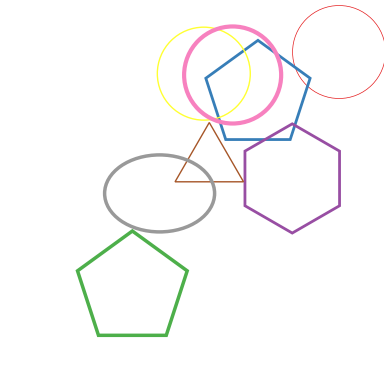[{"shape": "circle", "thickness": 0.5, "radius": 0.6, "center": [0.881, 0.865]}, {"shape": "pentagon", "thickness": 2, "radius": 0.71, "center": [0.67, 0.753]}, {"shape": "pentagon", "thickness": 2.5, "radius": 0.75, "center": [0.344, 0.25]}, {"shape": "hexagon", "thickness": 2, "radius": 0.71, "center": [0.759, 0.537]}, {"shape": "circle", "thickness": 1, "radius": 0.6, "center": [0.529, 0.809]}, {"shape": "triangle", "thickness": 1, "radius": 0.51, "center": [0.544, 0.579]}, {"shape": "circle", "thickness": 3, "radius": 0.63, "center": [0.604, 0.805]}, {"shape": "oval", "thickness": 2.5, "radius": 0.71, "center": [0.415, 0.498]}]